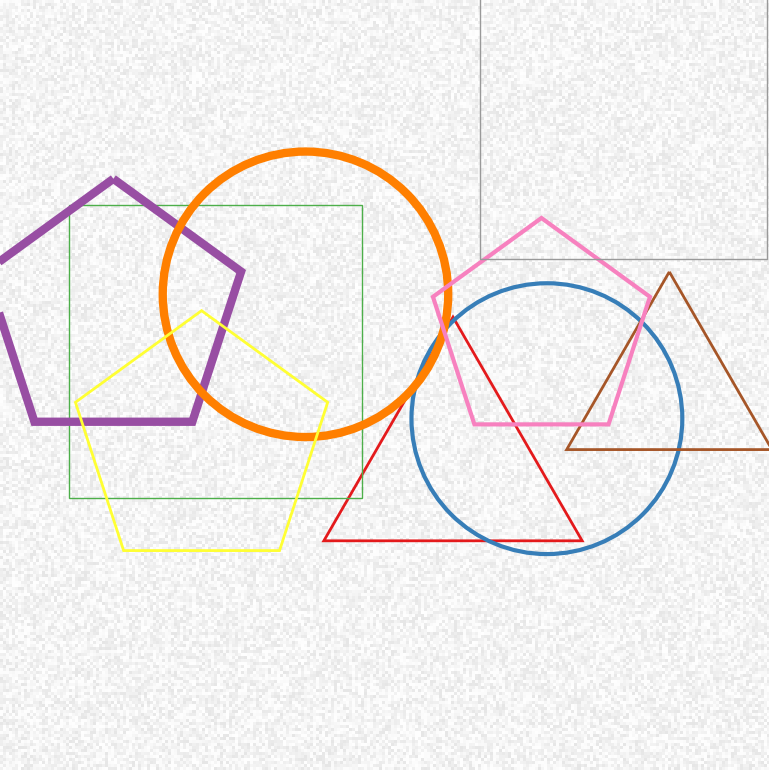[{"shape": "triangle", "thickness": 1, "radius": 0.97, "center": [0.588, 0.395]}, {"shape": "circle", "thickness": 1.5, "radius": 0.88, "center": [0.71, 0.456]}, {"shape": "square", "thickness": 0.5, "radius": 0.95, "center": [0.279, 0.543]}, {"shape": "pentagon", "thickness": 3, "radius": 0.87, "center": [0.147, 0.593]}, {"shape": "circle", "thickness": 3, "radius": 0.93, "center": [0.397, 0.618]}, {"shape": "pentagon", "thickness": 1, "radius": 0.86, "center": [0.262, 0.424]}, {"shape": "triangle", "thickness": 1, "radius": 0.77, "center": [0.869, 0.493]}, {"shape": "pentagon", "thickness": 1.5, "radius": 0.74, "center": [0.703, 0.569]}, {"shape": "square", "thickness": 0.5, "radius": 0.93, "center": [0.809, 0.85]}]